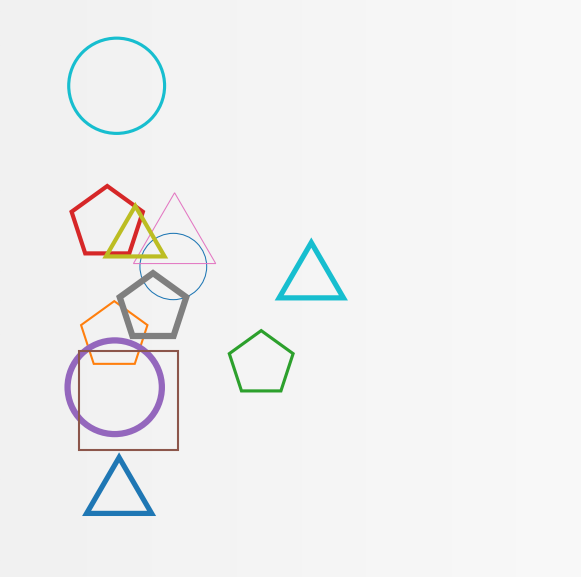[{"shape": "triangle", "thickness": 2.5, "radius": 0.32, "center": [0.205, 0.142]}, {"shape": "circle", "thickness": 0.5, "radius": 0.29, "center": [0.298, 0.538]}, {"shape": "pentagon", "thickness": 1, "radius": 0.3, "center": [0.197, 0.418]}, {"shape": "pentagon", "thickness": 1.5, "radius": 0.29, "center": [0.449, 0.369]}, {"shape": "pentagon", "thickness": 2, "radius": 0.32, "center": [0.184, 0.613]}, {"shape": "circle", "thickness": 3, "radius": 0.41, "center": [0.197, 0.329]}, {"shape": "square", "thickness": 1, "radius": 0.43, "center": [0.221, 0.306]}, {"shape": "triangle", "thickness": 0.5, "radius": 0.41, "center": [0.3, 0.584]}, {"shape": "pentagon", "thickness": 3, "radius": 0.3, "center": [0.263, 0.466]}, {"shape": "triangle", "thickness": 2, "radius": 0.29, "center": [0.233, 0.584]}, {"shape": "circle", "thickness": 1.5, "radius": 0.41, "center": [0.201, 0.851]}, {"shape": "triangle", "thickness": 2.5, "radius": 0.32, "center": [0.536, 0.515]}]